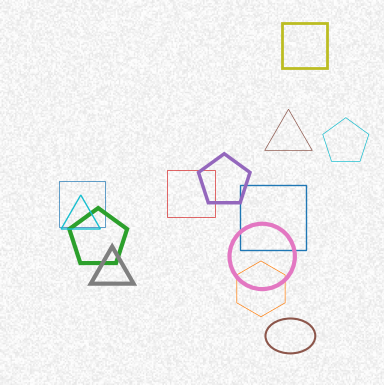[{"shape": "square", "thickness": 0.5, "radius": 0.3, "center": [0.214, 0.471]}, {"shape": "square", "thickness": 1, "radius": 0.42, "center": [0.709, 0.435]}, {"shape": "hexagon", "thickness": 0.5, "radius": 0.36, "center": [0.678, 0.25]}, {"shape": "pentagon", "thickness": 3, "radius": 0.39, "center": [0.255, 0.381]}, {"shape": "square", "thickness": 0.5, "radius": 0.31, "center": [0.496, 0.498]}, {"shape": "pentagon", "thickness": 2.5, "radius": 0.35, "center": [0.582, 0.53]}, {"shape": "oval", "thickness": 1.5, "radius": 0.32, "center": [0.754, 0.127]}, {"shape": "triangle", "thickness": 0.5, "radius": 0.36, "center": [0.749, 0.645]}, {"shape": "circle", "thickness": 3, "radius": 0.42, "center": [0.681, 0.334]}, {"shape": "triangle", "thickness": 3, "radius": 0.32, "center": [0.291, 0.295]}, {"shape": "square", "thickness": 2, "radius": 0.29, "center": [0.792, 0.883]}, {"shape": "pentagon", "thickness": 0.5, "radius": 0.31, "center": [0.898, 0.632]}, {"shape": "triangle", "thickness": 1, "radius": 0.29, "center": [0.21, 0.435]}]